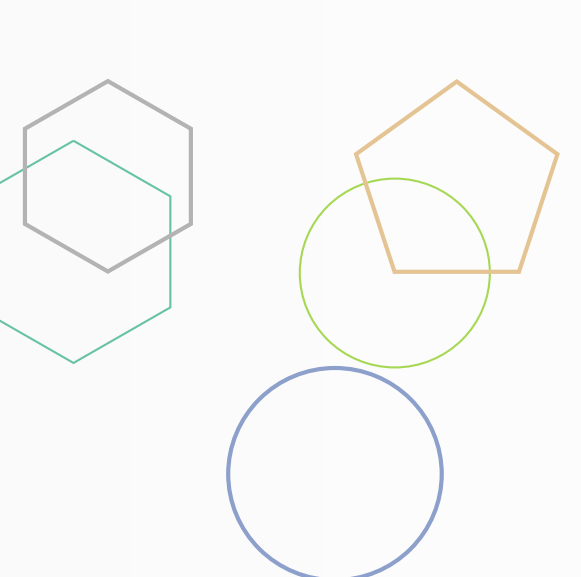[{"shape": "hexagon", "thickness": 1, "radius": 0.96, "center": [0.126, 0.563]}, {"shape": "circle", "thickness": 2, "radius": 0.92, "center": [0.576, 0.178]}, {"shape": "circle", "thickness": 1, "radius": 0.82, "center": [0.679, 0.526]}, {"shape": "pentagon", "thickness": 2, "radius": 0.91, "center": [0.786, 0.676]}, {"shape": "hexagon", "thickness": 2, "radius": 0.82, "center": [0.186, 0.694]}]